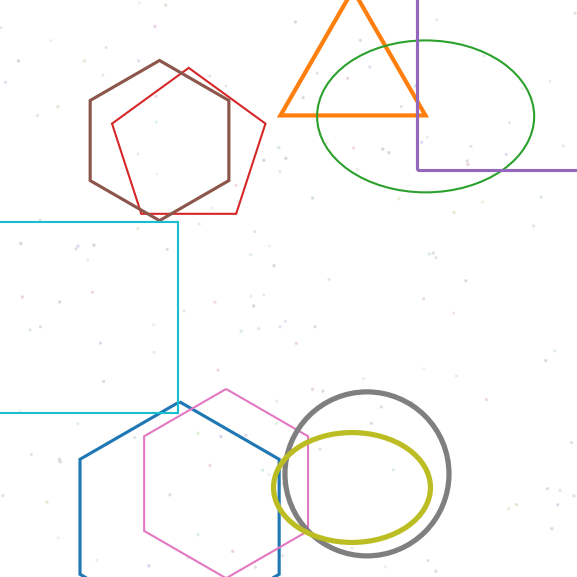[{"shape": "hexagon", "thickness": 1.5, "radius": 1.0, "center": [0.311, 0.104]}, {"shape": "triangle", "thickness": 2, "radius": 0.72, "center": [0.611, 0.872]}, {"shape": "oval", "thickness": 1, "radius": 0.94, "center": [0.737, 0.798]}, {"shape": "pentagon", "thickness": 1, "radius": 0.7, "center": [0.327, 0.742]}, {"shape": "square", "thickness": 1.5, "radius": 0.85, "center": [0.892, 0.875]}, {"shape": "hexagon", "thickness": 1.5, "radius": 0.69, "center": [0.276, 0.756]}, {"shape": "hexagon", "thickness": 1, "radius": 0.82, "center": [0.392, 0.162]}, {"shape": "circle", "thickness": 2.5, "radius": 0.71, "center": [0.635, 0.179]}, {"shape": "oval", "thickness": 2.5, "radius": 0.68, "center": [0.61, 0.155]}, {"shape": "square", "thickness": 1, "radius": 0.83, "center": [0.143, 0.449]}]